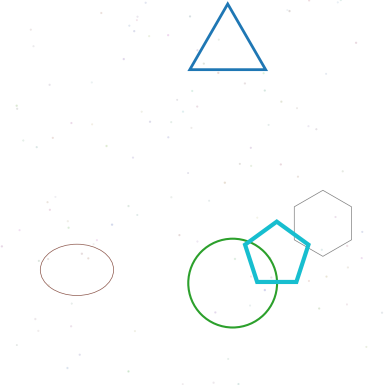[{"shape": "triangle", "thickness": 2, "radius": 0.57, "center": [0.591, 0.876]}, {"shape": "circle", "thickness": 1.5, "radius": 0.58, "center": [0.604, 0.265]}, {"shape": "oval", "thickness": 0.5, "radius": 0.48, "center": [0.2, 0.299]}, {"shape": "hexagon", "thickness": 0.5, "radius": 0.43, "center": [0.839, 0.42]}, {"shape": "pentagon", "thickness": 3, "radius": 0.43, "center": [0.719, 0.338]}]